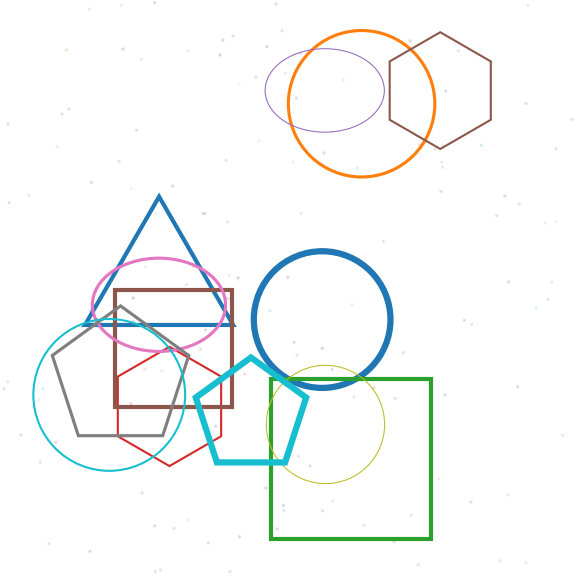[{"shape": "triangle", "thickness": 2, "radius": 0.74, "center": [0.275, 0.51]}, {"shape": "circle", "thickness": 3, "radius": 0.59, "center": [0.558, 0.446]}, {"shape": "circle", "thickness": 1.5, "radius": 0.63, "center": [0.626, 0.819]}, {"shape": "square", "thickness": 2, "radius": 0.69, "center": [0.607, 0.204]}, {"shape": "hexagon", "thickness": 1, "radius": 0.52, "center": [0.293, 0.295]}, {"shape": "oval", "thickness": 0.5, "radius": 0.52, "center": [0.562, 0.843]}, {"shape": "square", "thickness": 2, "radius": 0.51, "center": [0.301, 0.396]}, {"shape": "hexagon", "thickness": 1, "radius": 0.51, "center": [0.762, 0.842]}, {"shape": "oval", "thickness": 1.5, "radius": 0.58, "center": [0.275, 0.471]}, {"shape": "pentagon", "thickness": 1.5, "radius": 0.62, "center": [0.209, 0.345]}, {"shape": "circle", "thickness": 0.5, "radius": 0.51, "center": [0.564, 0.264]}, {"shape": "pentagon", "thickness": 3, "radius": 0.5, "center": [0.435, 0.28]}, {"shape": "circle", "thickness": 1, "radius": 0.66, "center": [0.189, 0.315]}]